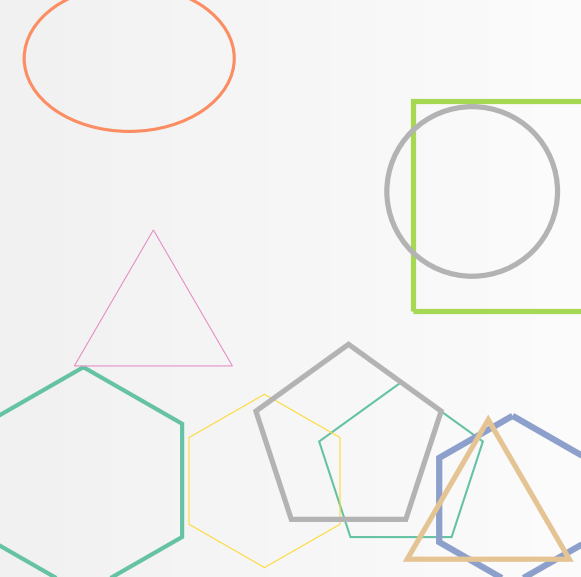[{"shape": "pentagon", "thickness": 1, "radius": 0.74, "center": [0.69, 0.189]}, {"shape": "hexagon", "thickness": 2, "radius": 0.98, "center": [0.144, 0.167]}, {"shape": "oval", "thickness": 1.5, "radius": 0.9, "center": [0.222, 0.898]}, {"shape": "hexagon", "thickness": 3, "radius": 0.73, "center": [0.882, 0.133]}, {"shape": "triangle", "thickness": 0.5, "radius": 0.79, "center": [0.264, 0.444]}, {"shape": "square", "thickness": 2.5, "radius": 0.91, "center": [0.892, 0.643]}, {"shape": "hexagon", "thickness": 0.5, "radius": 0.75, "center": [0.455, 0.166]}, {"shape": "triangle", "thickness": 2.5, "radius": 0.81, "center": [0.84, 0.111]}, {"shape": "pentagon", "thickness": 2.5, "radius": 0.84, "center": [0.6, 0.235]}, {"shape": "circle", "thickness": 2.5, "radius": 0.73, "center": [0.812, 0.668]}]